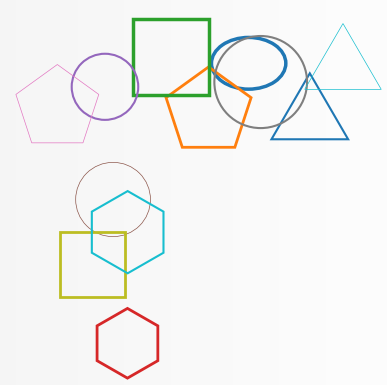[{"shape": "oval", "thickness": 2.5, "radius": 0.48, "center": [0.642, 0.836]}, {"shape": "triangle", "thickness": 1.5, "radius": 0.57, "center": [0.799, 0.695]}, {"shape": "pentagon", "thickness": 2, "radius": 0.58, "center": [0.538, 0.711]}, {"shape": "square", "thickness": 2.5, "radius": 0.5, "center": [0.441, 0.852]}, {"shape": "hexagon", "thickness": 2, "radius": 0.45, "center": [0.329, 0.108]}, {"shape": "circle", "thickness": 1.5, "radius": 0.43, "center": [0.271, 0.775]}, {"shape": "circle", "thickness": 0.5, "radius": 0.48, "center": [0.292, 0.482]}, {"shape": "pentagon", "thickness": 0.5, "radius": 0.56, "center": [0.148, 0.72]}, {"shape": "circle", "thickness": 1.5, "radius": 0.6, "center": [0.673, 0.787]}, {"shape": "square", "thickness": 2, "radius": 0.42, "center": [0.238, 0.313]}, {"shape": "hexagon", "thickness": 1.5, "radius": 0.53, "center": [0.329, 0.397]}, {"shape": "triangle", "thickness": 0.5, "radius": 0.57, "center": [0.885, 0.825]}]